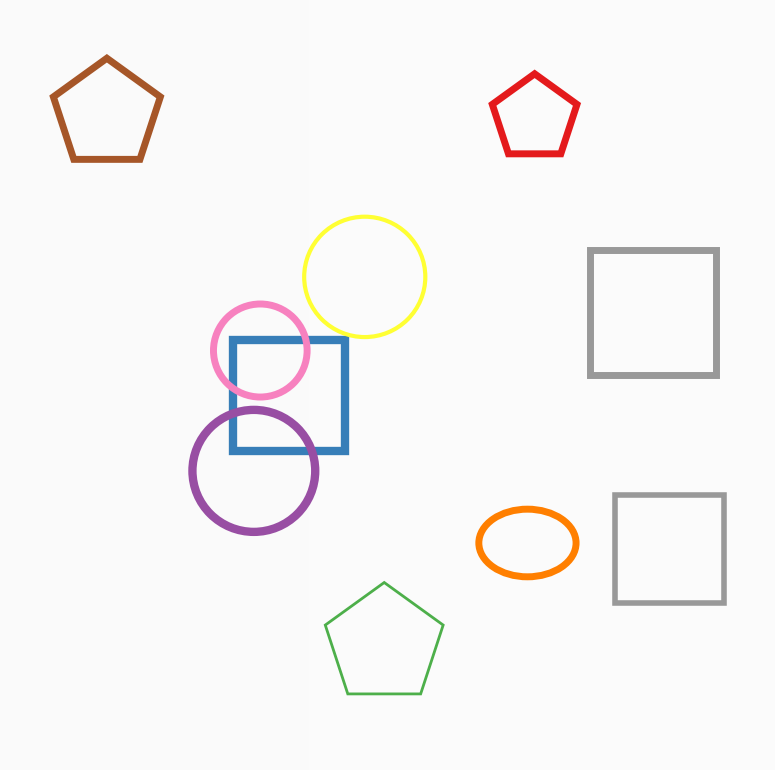[{"shape": "pentagon", "thickness": 2.5, "radius": 0.29, "center": [0.69, 0.847]}, {"shape": "square", "thickness": 3, "radius": 0.36, "center": [0.373, 0.486]}, {"shape": "pentagon", "thickness": 1, "radius": 0.4, "center": [0.496, 0.164]}, {"shape": "circle", "thickness": 3, "radius": 0.4, "center": [0.328, 0.388]}, {"shape": "oval", "thickness": 2.5, "radius": 0.31, "center": [0.681, 0.295]}, {"shape": "circle", "thickness": 1.5, "radius": 0.39, "center": [0.471, 0.64]}, {"shape": "pentagon", "thickness": 2.5, "radius": 0.36, "center": [0.138, 0.852]}, {"shape": "circle", "thickness": 2.5, "radius": 0.3, "center": [0.336, 0.545]}, {"shape": "square", "thickness": 2.5, "radius": 0.41, "center": [0.842, 0.594]}, {"shape": "square", "thickness": 2, "radius": 0.35, "center": [0.864, 0.287]}]